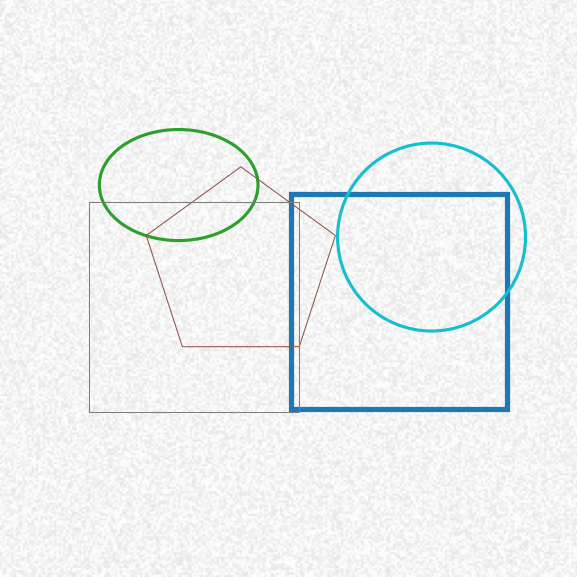[{"shape": "square", "thickness": 2.5, "radius": 0.93, "center": [0.691, 0.477]}, {"shape": "oval", "thickness": 1.5, "radius": 0.69, "center": [0.309, 0.679]}, {"shape": "pentagon", "thickness": 0.5, "radius": 0.86, "center": [0.417, 0.538]}, {"shape": "square", "thickness": 0.5, "radius": 0.91, "center": [0.336, 0.467]}, {"shape": "circle", "thickness": 1.5, "radius": 0.81, "center": [0.747, 0.589]}]